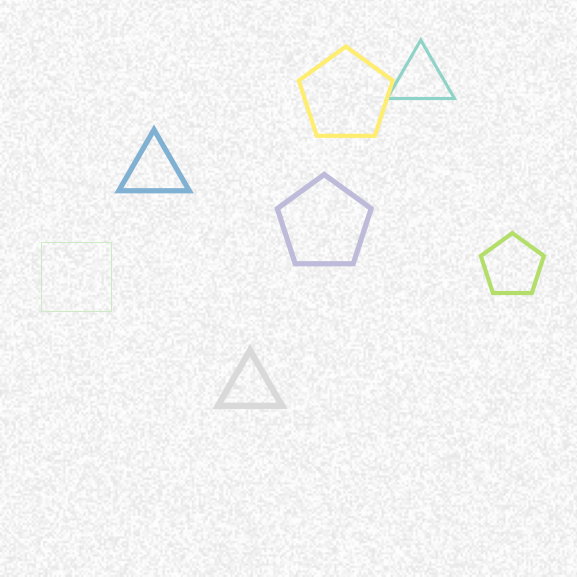[{"shape": "triangle", "thickness": 1.5, "radius": 0.34, "center": [0.729, 0.862]}, {"shape": "pentagon", "thickness": 2.5, "radius": 0.43, "center": [0.561, 0.612]}, {"shape": "triangle", "thickness": 2.5, "radius": 0.35, "center": [0.267, 0.704]}, {"shape": "pentagon", "thickness": 2, "radius": 0.29, "center": [0.887, 0.538]}, {"shape": "triangle", "thickness": 3, "radius": 0.32, "center": [0.433, 0.328]}, {"shape": "square", "thickness": 0.5, "radius": 0.3, "center": [0.132, 0.521]}, {"shape": "pentagon", "thickness": 2, "radius": 0.43, "center": [0.599, 0.833]}]